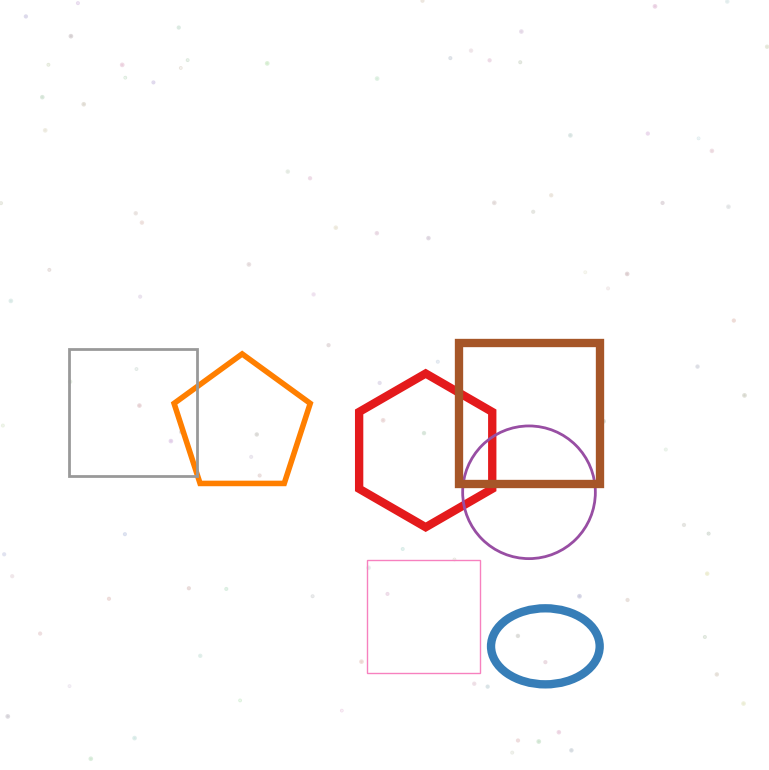[{"shape": "hexagon", "thickness": 3, "radius": 0.5, "center": [0.553, 0.415]}, {"shape": "oval", "thickness": 3, "radius": 0.35, "center": [0.708, 0.161]}, {"shape": "circle", "thickness": 1, "radius": 0.43, "center": [0.687, 0.361]}, {"shape": "pentagon", "thickness": 2, "radius": 0.46, "center": [0.314, 0.447]}, {"shape": "square", "thickness": 3, "radius": 0.46, "center": [0.687, 0.463]}, {"shape": "square", "thickness": 0.5, "radius": 0.37, "center": [0.55, 0.2]}, {"shape": "square", "thickness": 1, "radius": 0.41, "center": [0.173, 0.464]}]